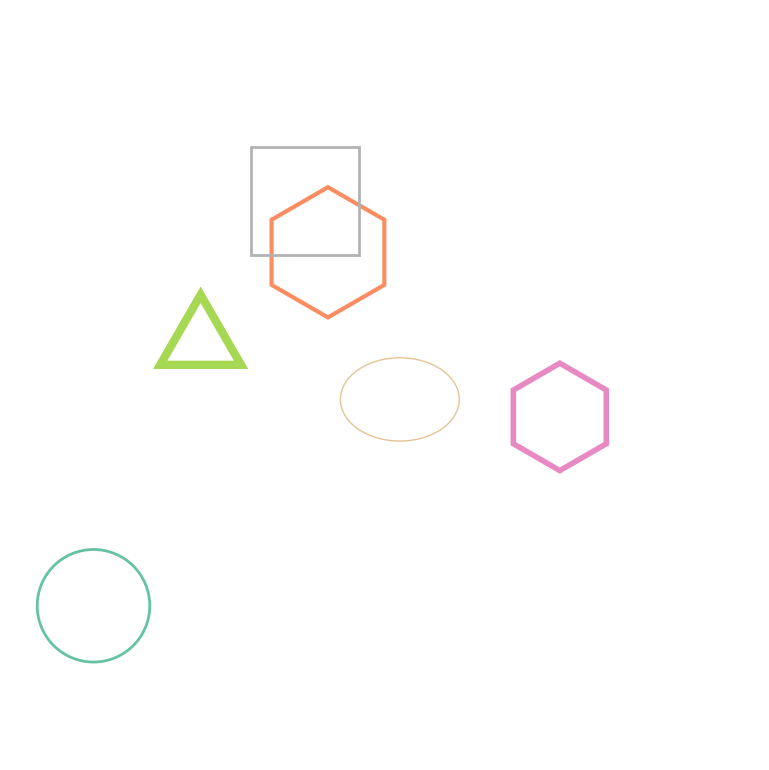[{"shape": "circle", "thickness": 1, "radius": 0.37, "center": [0.121, 0.213]}, {"shape": "hexagon", "thickness": 1.5, "radius": 0.42, "center": [0.426, 0.672]}, {"shape": "hexagon", "thickness": 2, "radius": 0.35, "center": [0.727, 0.459]}, {"shape": "triangle", "thickness": 3, "radius": 0.3, "center": [0.261, 0.557]}, {"shape": "oval", "thickness": 0.5, "radius": 0.39, "center": [0.519, 0.481]}, {"shape": "square", "thickness": 1, "radius": 0.35, "center": [0.396, 0.739]}]